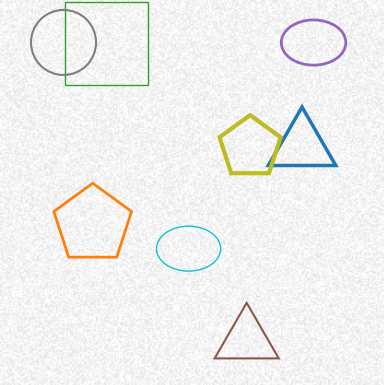[{"shape": "triangle", "thickness": 2.5, "radius": 0.51, "center": [0.785, 0.621]}, {"shape": "pentagon", "thickness": 2, "radius": 0.53, "center": [0.241, 0.418]}, {"shape": "square", "thickness": 1, "radius": 0.54, "center": [0.276, 0.887]}, {"shape": "oval", "thickness": 2, "radius": 0.42, "center": [0.814, 0.889]}, {"shape": "triangle", "thickness": 1.5, "radius": 0.48, "center": [0.641, 0.117]}, {"shape": "circle", "thickness": 1.5, "radius": 0.42, "center": [0.165, 0.89]}, {"shape": "pentagon", "thickness": 3, "radius": 0.42, "center": [0.65, 0.618]}, {"shape": "oval", "thickness": 1, "radius": 0.42, "center": [0.49, 0.354]}]